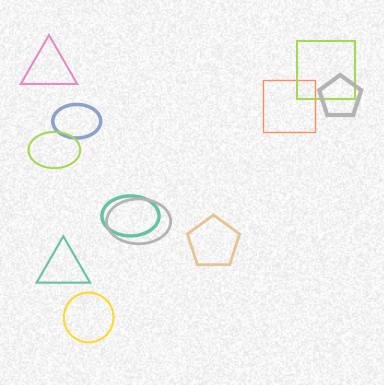[{"shape": "oval", "thickness": 2.5, "radius": 0.37, "center": [0.339, 0.439]}, {"shape": "triangle", "thickness": 1.5, "radius": 0.4, "center": [0.164, 0.306]}, {"shape": "square", "thickness": 1, "radius": 0.34, "center": [0.75, 0.724]}, {"shape": "oval", "thickness": 2.5, "radius": 0.31, "center": [0.199, 0.685]}, {"shape": "triangle", "thickness": 1.5, "radius": 0.42, "center": [0.127, 0.824]}, {"shape": "square", "thickness": 1.5, "radius": 0.37, "center": [0.846, 0.817]}, {"shape": "oval", "thickness": 1.5, "radius": 0.34, "center": [0.141, 0.61]}, {"shape": "circle", "thickness": 1.5, "radius": 0.32, "center": [0.23, 0.175]}, {"shape": "pentagon", "thickness": 2, "radius": 0.36, "center": [0.555, 0.37]}, {"shape": "oval", "thickness": 2, "radius": 0.42, "center": [0.36, 0.425]}, {"shape": "pentagon", "thickness": 3, "radius": 0.29, "center": [0.884, 0.748]}]